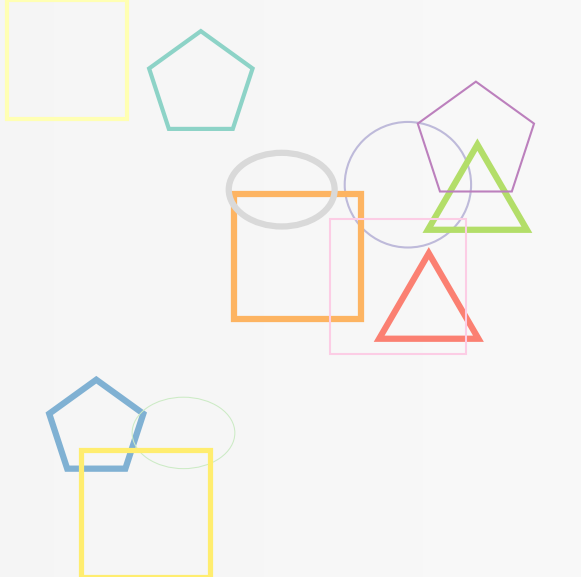[{"shape": "pentagon", "thickness": 2, "radius": 0.47, "center": [0.346, 0.852]}, {"shape": "square", "thickness": 2, "radius": 0.52, "center": [0.116, 0.896]}, {"shape": "circle", "thickness": 1, "radius": 0.54, "center": [0.702, 0.679]}, {"shape": "triangle", "thickness": 3, "radius": 0.49, "center": [0.738, 0.462]}, {"shape": "pentagon", "thickness": 3, "radius": 0.43, "center": [0.166, 0.256]}, {"shape": "square", "thickness": 3, "radius": 0.54, "center": [0.512, 0.555]}, {"shape": "triangle", "thickness": 3, "radius": 0.49, "center": [0.821, 0.65]}, {"shape": "square", "thickness": 1, "radius": 0.58, "center": [0.685, 0.502]}, {"shape": "oval", "thickness": 3, "radius": 0.46, "center": [0.485, 0.671]}, {"shape": "pentagon", "thickness": 1, "radius": 0.53, "center": [0.819, 0.753]}, {"shape": "oval", "thickness": 0.5, "radius": 0.44, "center": [0.316, 0.249]}, {"shape": "square", "thickness": 2.5, "radius": 0.55, "center": [0.25, 0.11]}]